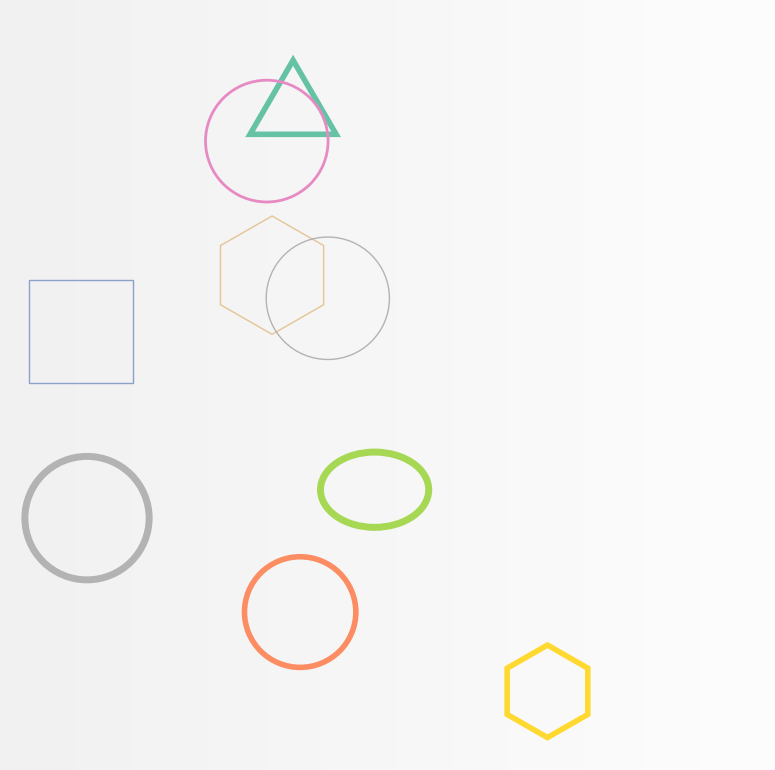[{"shape": "triangle", "thickness": 2, "radius": 0.32, "center": [0.378, 0.858]}, {"shape": "circle", "thickness": 2, "radius": 0.36, "center": [0.387, 0.205]}, {"shape": "square", "thickness": 0.5, "radius": 0.34, "center": [0.105, 0.57]}, {"shape": "circle", "thickness": 1, "radius": 0.4, "center": [0.344, 0.817]}, {"shape": "oval", "thickness": 2.5, "radius": 0.35, "center": [0.483, 0.364]}, {"shape": "hexagon", "thickness": 2, "radius": 0.3, "center": [0.706, 0.102]}, {"shape": "hexagon", "thickness": 0.5, "radius": 0.38, "center": [0.351, 0.643]}, {"shape": "circle", "thickness": 2.5, "radius": 0.4, "center": [0.112, 0.327]}, {"shape": "circle", "thickness": 0.5, "radius": 0.4, "center": [0.423, 0.613]}]